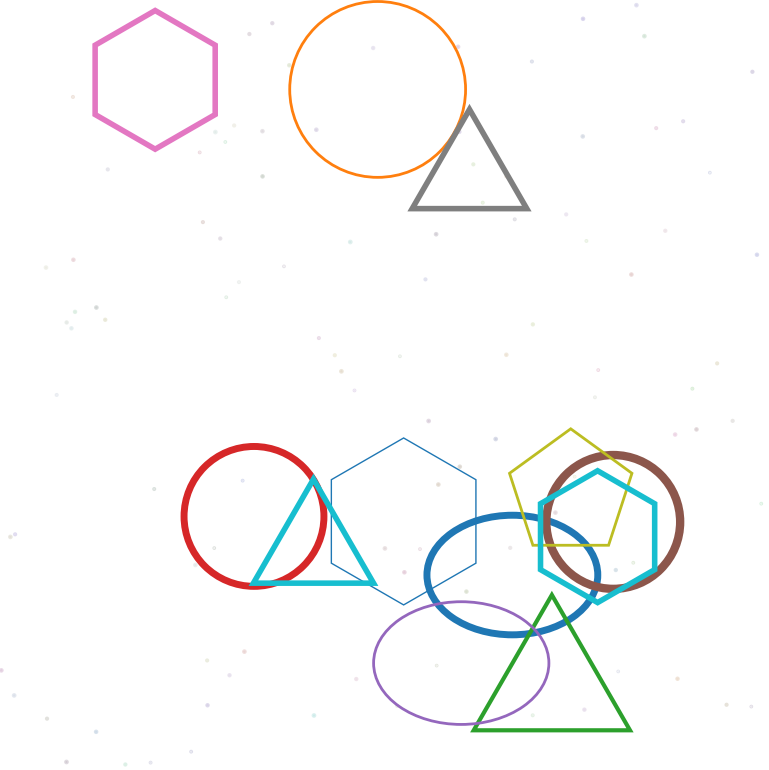[{"shape": "oval", "thickness": 2.5, "radius": 0.55, "center": [0.665, 0.253]}, {"shape": "hexagon", "thickness": 0.5, "radius": 0.54, "center": [0.524, 0.323]}, {"shape": "circle", "thickness": 1, "radius": 0.57, "center": [0.49, 0.884]}, {"shape": "triangle", "thickness": 1.5, "radius": 0.59, "center": [0.717, 0.11]}, {"shape": "circle", "thickness": 2.5, "radius": 0.45, "center": [0.33, 0.329]}, {"shape": "oval", "thickness": 1, "radius": 0.57, "center": [0.599, 0.139]}, {"shape": "circle", "thickness": 3, "radius": 0.43, "center": [0.796, 0.322]}, {"shape": "hexagon", "thickness": 2, "radius": 0.45, "center": [0.202, 0.896]}, {"shape": "triangle", "thickness": 2, "radius": 0.43, "center": [0.61, 0.772]}, {"shape": "pentagon", "thickness": 1, "radius": 0.42, "center": [0.741, 0.359]}, {"shape": "hexagon", "thickness": 2, "radius": 0.43, "center": [0.776, 0.303]}, {"shape": "triangle", "thickness": 2, "radius": 0.45, "center": [0.407, 0.288]}]